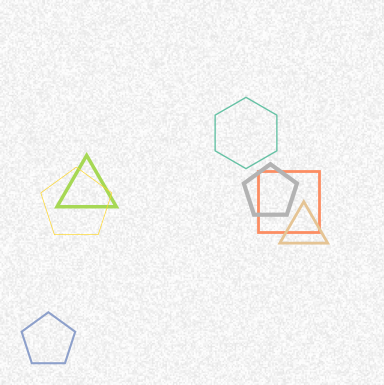[{"shape": "hexagon", "thickness": 1, "radius": 0.46, "center": [0.639, 0.655]}, {"shape": "square", "thickness": 2, "radius": 0.4, "center": [0.749, 0.476]}, {"shape": "pentagon", "thickness": 1.5, "radius": 0.37, "center": [0.126, 0.116]}, {"shape": "triangle", "thickness": 2.5, "radius": 0.44, "center": [0.225, 0.507]}, {"shape": "pentagon", "thickness": 0.5, "radius": 0.48, "center": [0.198, 0.469]}, {"shape": "triangle", "thickness": 2, "radius": 0.36, "center": [0.789, 0.404]}, {"shape": "pentagon", "thickness": 3, "radius": 0.36, "center": [0.702, 0.501]}]